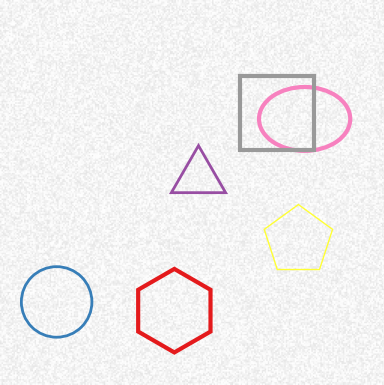[{"shape": "hexagon", "thickness": 3, "radius": 0.54, "center": [0.453, 0.193]}, {"shape": "circle", "thickness": 2, "radius": 0.46, "center": [0.147, 0.216]}, {"shape": "triangle", "thickness": 2, "radius": 0.41, "center": [0.516, 0.54]}, {"shape": "pentagon", "thickness": 1, "radius": 0.47, "center": [0.775, 0.375]}, {"shape": "oval", "thickness": 3, "radius": 0.59, "center": [0.791, 0.691]}, {"shape": "square", "thickness": 3, "radius": 0.48, "center": [0.719, 0.706]}]